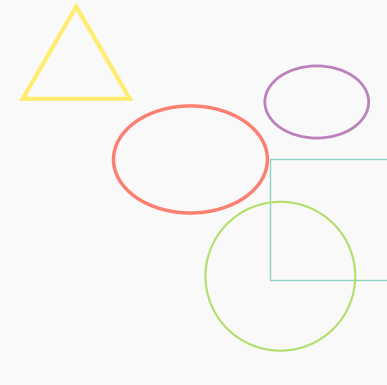[{"shape": "square", "thickness": 1, "radius": 0.79, "center": [0.855, 0.43]}, {"shape": "oval", "thickness": 2.5, "radius": 0.99, "center": [0.492, 0.586]}, {"shape": "circle", "thickness": 1.5, "radius": 0.97, "center": [0.723, 0.283]}, {"shape": "oval", "thickness": 2, "radius": 0.67, "center": [0.817, 0.735]}, {"shape": "triangle", "thickness": 3, "radius": 0.8, "center": [0.197, 0.823]}]